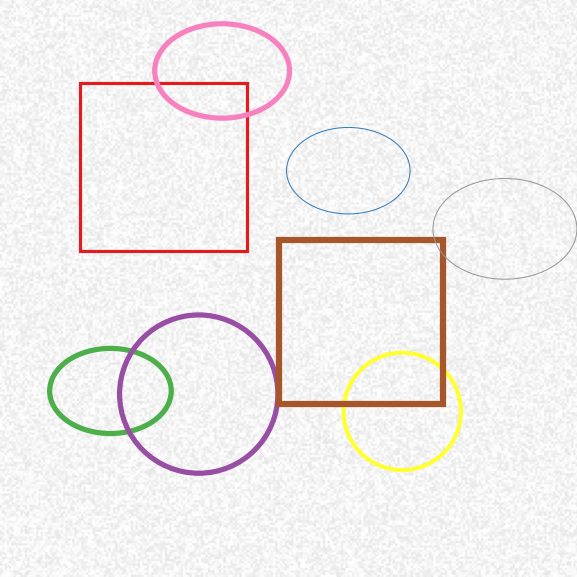[{"shape": "square", "thickness": 1.5, "radius": 0.72, "center": [0.283, 0.71]}, {"shape": "oval", "thickness": 0.5, "radius": 0.53, "center": [0.603, 0.704]}, {"shape": "oval", "thickness": 2.5, "radius": 0.53, "center": [0.191, 0.322]}, {"shape": "circle", "thickness": 2.5, "radius": 0.69, "center": [0.344, 0.317]}, {"shape": "circle", "thickness": 2, "radius": 0.51, "center": [0.696, 0.287]}, {"shape": "square", "thickness": 3, "radius": 0.71, "center": [0.625, 0.442]}, {"shape": "oval", "thickness": 2.5, "radius": 0.58, "center": [0.385, 0.876]}, {"shape": "oval", "thickness": 0.5, "radius": 0.62, "center": [0.874, 0.603]}]